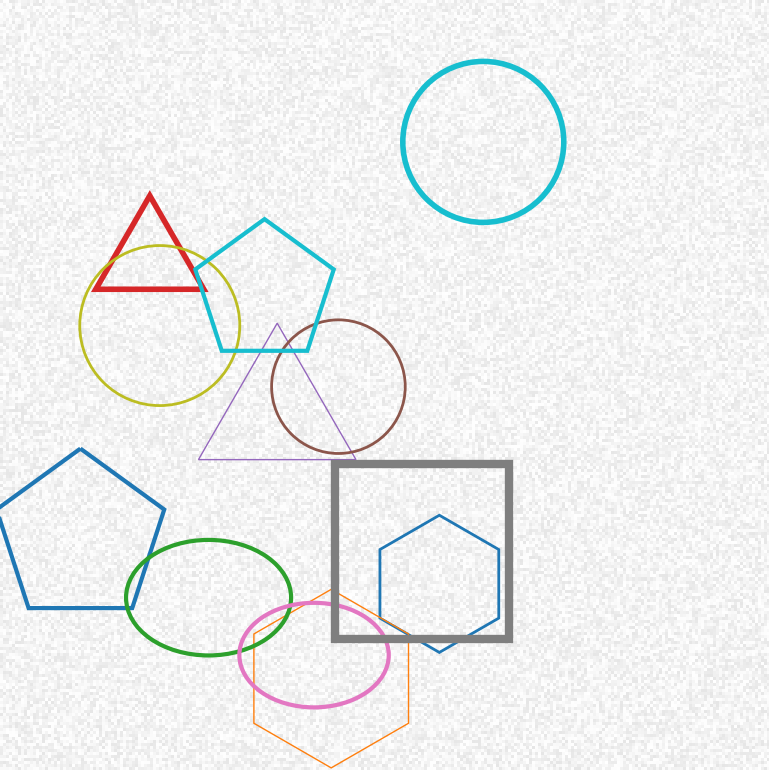[{"shape": "pentagon", "thickness": 1.5, "radius": 0.57, "center": [0.104, 0.303]}, {"shape": "hexagon", "thickness": 1, "radius": 0.45, "center": [0.571, 0.242]}, {"shape": "hexagon", "thickness": 0.5, "radius": 0.58, "center": [0.43, 0.119]}, {"shape": "oval", "thickness": 1.5, "radius": 0.54, "center": [0.271, 0.224]}, {"shape": "triangle", "thickness": 2, "radius": 0.4, "center": [0.195, 0.665]}, {"shape": "triangle", "thickness": 0.5, "radius": 0.59, "center": [0.36, 0.462]}, {"shape": "circle", "thickness": 1, "radius": 0.43, "center": [0.44, 0.498]}, {"shape": "oval", "thickness": 1.5, "radius": 0.49, "center": [0.408, 0.149]}, {"shape": "square", "thickness": 3, "radius": 0.57, "center": [0.548, 0.284]}, {"shape": "circle", "thickness": 1, "radius": 0.52, "center": [0.207, 0.577]}, {"shape": "pentagon", "thickness": 1.5, "radius": 0.47, "center": [0.344, 0.621]}, {"shape": "circle", "thickness": 2, "radius": 0.52, "center": [0.628, 0.816]}]